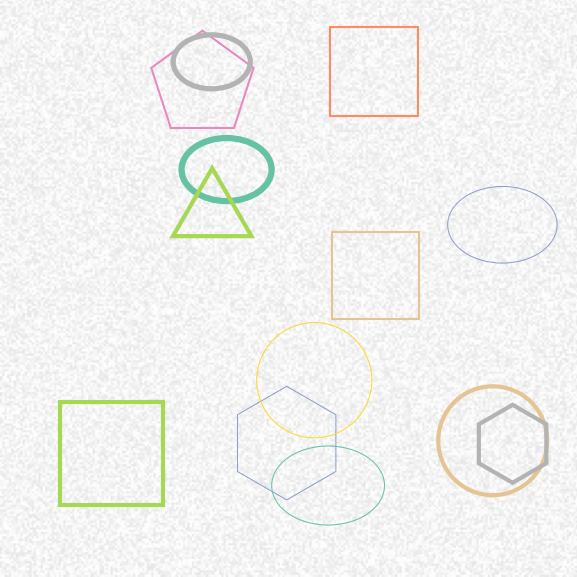[{"shape": "oval", "thickness": 0.5, "radius": 0.49, "center": [0.568, 0.158]}, {"shape": "oval", "thickness": 3, "radius": 0.39, "center": [0.392, 0.706]}, {"shape": "square", "thickness": 1, "radius": 0.38, "center": [0.648, 0.875]}, {"shape": "hexagon", "thickness": 0.5, "radius": 0.49, "center": [0.496, 0.232]}, {"shape": "oval", "thickness": 0.5, "radius": 0.47, "center": [0.87, 0.61]}, {"shape": "pentagon", "thickness": 1, "radius": 0.47, "center": [0.35, 0.853]}, {"shape": "triangle", "thickness": 2, "radius": 0.39, "center": [0.367, 0.629]}, {"shape": "square", "thickness": 2, "radius": 0.45, "center": [0.194, 0.213]}, {"shape": "circle", "thickness": 0.5, "radius": 0.5, "center": [0.544, 0.341]}, {"shape": "square", "thickness": 1, "radius": 0.37, "center": [0.65, 0.522]}, {"shape": "circle", "thickness": 2, "radius": 0.47, "center": [0.853, 0.236]}, {"shape": "oval", "thickness": 2.5, "radius": 0.33, "center": [0.367, 0.892]}, {"shape": "hexagon", "thickness": 2, "radius": 0.34, "center": [0.888, 0.231]}]